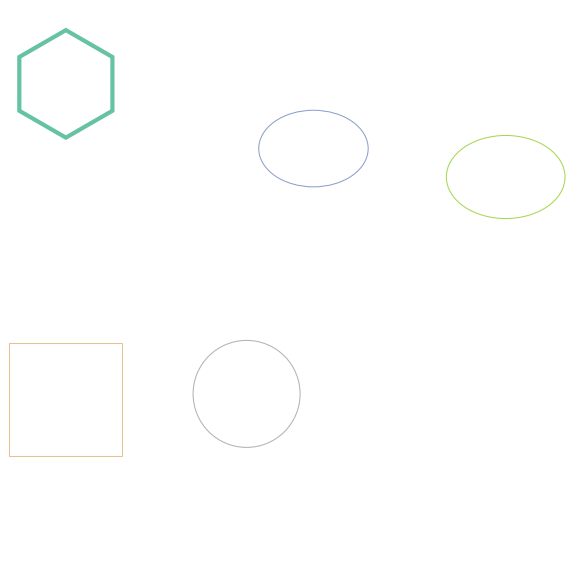[{"shape": "hexagon", "thickness": 2, "radius": 0.47, "center": [0.114, 0.854]}, {"shape": "oval", "thickness": 0.5, "radius": 0.47, "center": [0.543, 0.742]}, {"shape": "oval", "thickness": 0.5, "radius": 0.51, "center": [0.876, 0.693]}, {"shape": "square", "thickness": 0.5, "radius": 0.49, "center": [0.113, 0.307]}, {"shape": "circle", "thickness": 0.5, "radius": 0.46, "center": [0.427, 0.317]}]